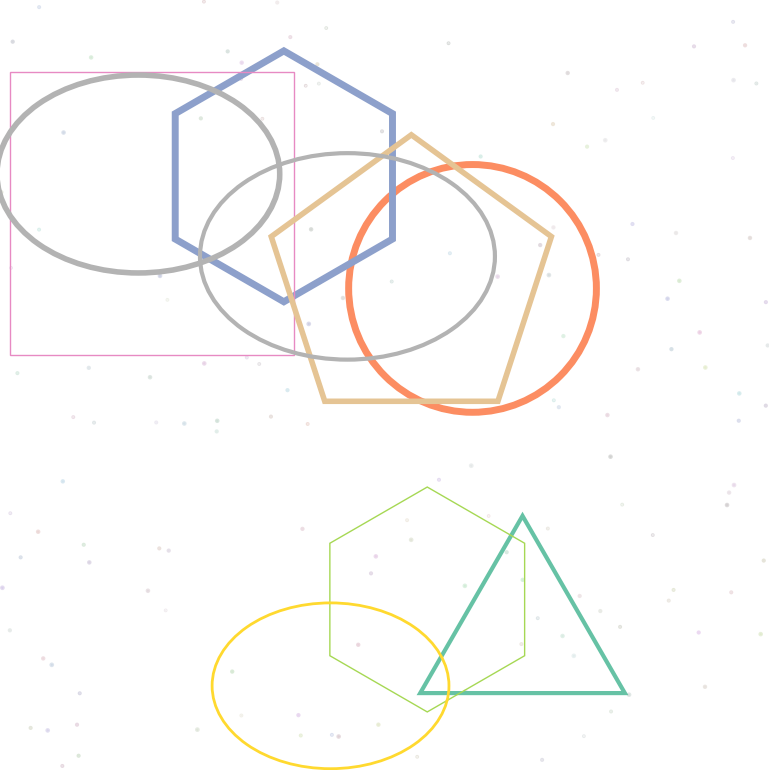[{"shape": "triangle", "thickness": 1.5, "radius": 0.77, "center": [0.679, 0.177]}, {"shape": "circle", "thickness": 2.5, "radius": 0.8, "center": [0.614, 0.625]}, {"shape": "hexagon", "thickness": 2.5, "radius": 0.81, "center": [0.369, 0.771]}, {"shape": "square", "thickness": 0.5, "radius": 0.92, "center": [0.198, 0.723]}, {"shape": "hexagon", "thickness": 0.5, "radius": 0.73, "center": [0.555, 0.221]}, {"shape": "oval", "thickness": 1, "radius": 0.77, "center": [0.429, 0.109]}, {"shape": "pentagon", "thickness": 2, "radius": 0.96, "center": [0.534, 0.634]}, {"shape": "oval", "thickness": 2, "radius": 0.92, "center": [0.18, 0.774]}, {"shape": "oval", "thickness": 1.5, "radius": 0.96, "center": [0.451, 0.667]}]